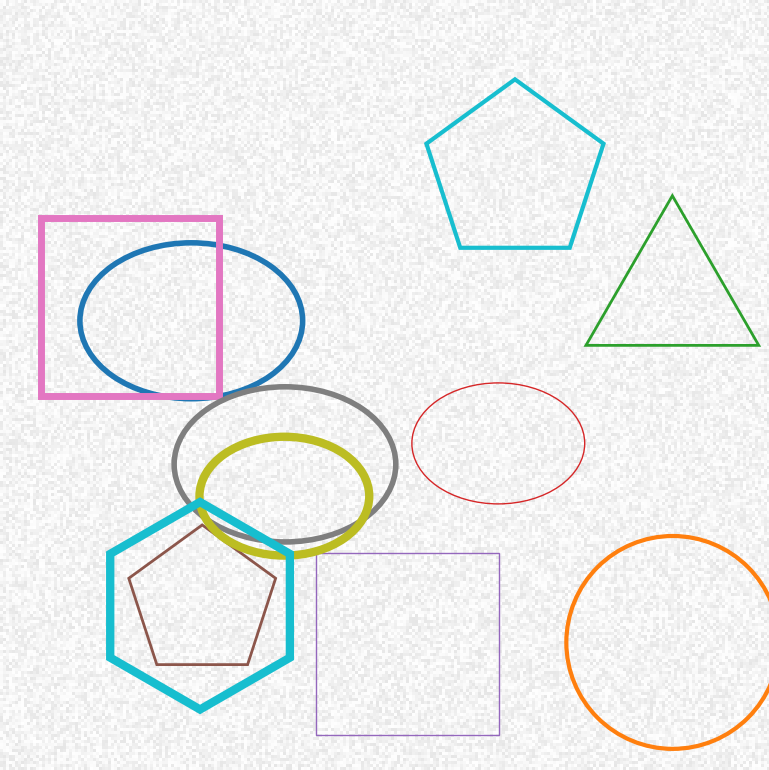[{"shape": "oval", "thickness": 2, "radius": 0.72, "center": [0.248, 0.583]}, {"shape": "circle", "thickness": 1.5, "radius": 0.69, "center": [0.874, 0.166]}, {"shape": "triangle", "thickness": 1, "radius": 0.65, "center": [0.873, 0.616]}, {"shape": "oval", "thickness": 0.5, "radius": 0.56, "center": [0.647, 0.424]}, {"shape": "square", "thickness": 0.5, "radius": 0.59, "center": [0.529, 0.164]}, {"shape": "pentagon", "thickness": 1, "radius": 0.5, "center": [0.263, 0.218]}, {"shape": "square", "thickness": 2.5, "radius": 0.58, "center": [0.169, 0.601]}, {"shape": "oval", "thickness": 2, "radius": 0.72, "center": [0.37, 0.397]}, {"shape": "oval", "thickness": 3, "radius": 0.55, "center": [0.369, 0.356]}, {"shape": "hexagon", "thickness": 3, "radius": 0.67, "center": [0.26, 0.213]}, {"shape": "pentagon", "thickness": 1.5, "radius": 0.6, "center": [0.669, 0.776]}]